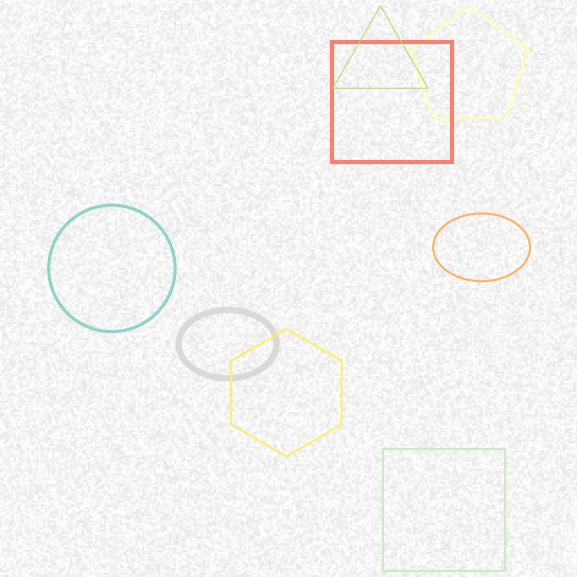[{"shape": "circle", "thickness": 1.5, "radius": 0.55, "center": [0.194, 0.534]}, {"shape": "pentagon", "thickness": 1, "radius": 0.53, "center": [0.813, 0.881]}, {"shape": "square", "thickness": 2, "radius": 0.52, "center": [0.678, 0.823]}, {"shape": "oval", "thickness": 1, "radius": 0.42, "center": [0.834, 0.571]}, {"shape": "triangle", "thickness": 0.5, "radius": 0.48, "center": [0.659, 0.894]}, {"shape": "oval", "thickness": 3, "radius": 0.42, "center": [0.394, 0.403]}, {"shape": "square", "thickness": 1, "radius": 0.53, "center": [0.769, 0.115]}, {"shape": "hexagon", "thickness": 1, "radius": 0.55, "center": [0.496, 0.319]}]